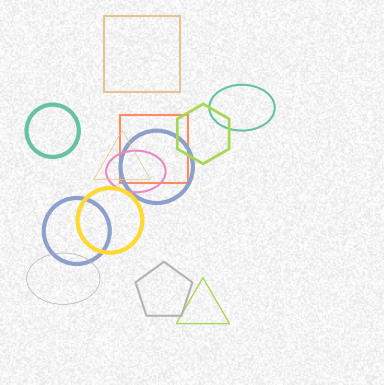[{"shape": "oval", "thickness": 1.5, "radius": 0.43, "center": [0.629, 0.72]}, {"shape": "circle", "thickness": 3, "radius": 0.34, "center": [0.137, 0.66]}, {"shape": "square", "thickness": 1.5, "radius": 0.44, "center": [0.4, 0.612]}, {"shape": "circle", "thickness": 3, "radius": 0.47, "center": [0.407, 0.567]}, {"shape": "circle", "thickness": 3, "radius": 0.43, "center": [0.199, 0.4]}, {"shape": "oval", "thickness": 1.5, "radius": 0.39, "center": [0.353, 0.555]}, {"shape": "hexagon", "thickness": 2, "radius": 0.39, "center": [0.528, 0.652]}, {"shape": "triangle", "thickness": 1, "radius": 0.4, "center": [0.527, 0.199]}, {"shape": "circle", "thickness": 3, "radius": 0.42, "center": [0.286, 0.428]}, {"shape": "square", "thickness": 1.5, "radius": 0.49, "center": [0.368, 0.859]}, {"shape": "triangle", "thickness": 0.5, "radius": 0.42, "center": [0.317, 0.576]}, {"shape": "oval", "thickness": 0.5, "radius": 0.48, "center": [0.164, 0.276]}, {"shape": "pentagon", "thickness": 1.5, "radius": 0.39, "center": [0.426, 0.243]}]